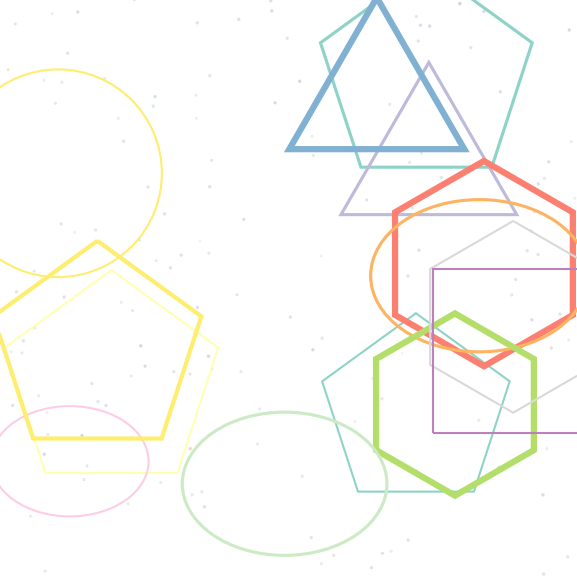[{"shape": "pentagon", "thickness": 1.5, "radius": 0.96, "center": [0.738, 0.865]}, {"shape": "pentagon", "thickness": 1, "radius": 0.85, "center": [0.72, 0.286]}, {"shape": "pentagon", "thickness": 1, "radius": 0.97, "center": [0.193, 0.337]}, {"shape": "triangle", "thickness": 1.5, "radius": 0.88, "center": [0.743, 0.715]}, {"shape": "hexagon", "thickness": 3, "radius": 0.89, "center": [0.838, 0.543]}, {"shape": "triangle", "thickness": 3, "radius": 0.87, "center": [0.652, 0.828]}, {"shape": "oval", "thickness": 1.5, "radius": 0.94, "center": [0.83, 0.522]}, {"shape": "hexagon", "thickness": 3, "radius": 0.79, "center": [0.788, 0.299]}, {"shape": "oval", "thickness": 1, "radius": 0.68, "center": [0.121, 0.2]}, {"shape": "hexagon", "thickness": 1, "radius": 0.83, "center": [0.889, 0.45]}, {"shape": "square", "thickness": 1, "radius": 0.71, "center": [0.892, 0.392]}, {"shape": "oval", "thickness": 1.5, "radius": 0.89, "center": [0.493, 0.161]}, {"shape": "pentagon", "thickness": 2, "radius": 0.95, "center": [0.169, 0.393]}, {"shape": "circle", "thickness": 1, "radius": 0.9, "center": [0.1, 0.699]}]